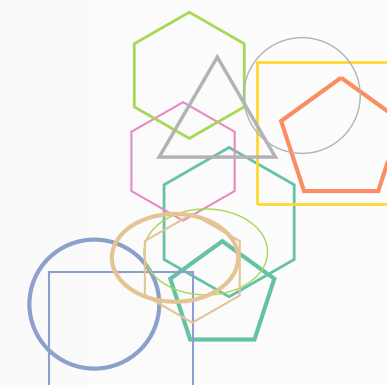[{"shape": "hexagon", "thickness": 2, "radius": 0.97, "center": [0.591, 0.423]}, {"shape": "pentagon", "thickness": 3, "radius": 0.71, "center": [0.574, 0.232]}, {"shape": "pentagon", "thickness": 3, "radius": 0.81, "center": [0.88, 0.635]}, {"shape": "circle", "thickness": 3, "radius": 0.84, "center": [0.243, 0.21]}, {"shape": "square", "thickness": 1.5, "radius": 0.93, "center": [0.313, 0.107]}, {"shape": "hexagon", "thickness": 1.5, "radius": 0.77, "center": [0.472, 0.581]}, {"shape": "oval", "thickness": 1, "radius": 0.8, "center": [0.531, 0.346]}, {"shape": "hexagon", "thickness": 2, "radius": 0.82, "center": [0.488, 0.804]}, {"shape": "square", "thickness": 2, "radius": 0.93, "center": [0.848, 0.654]}, {"shape": "hexagon", "thickness": 1.5, "radius": 0.71, "center": [0.496, 0.303]}, {"shape": "oval", "thickness": 3, "radius": 0.81, "center": [0.452, 0.33]}, {"shape": "triangle", "thickness": 2.5, "radius": 0.87, "center": [0.561, 0.679]}, {"shape": "circle", "thickness": 1, "radius": 0.75, "center": [0.779, 0.752]}]